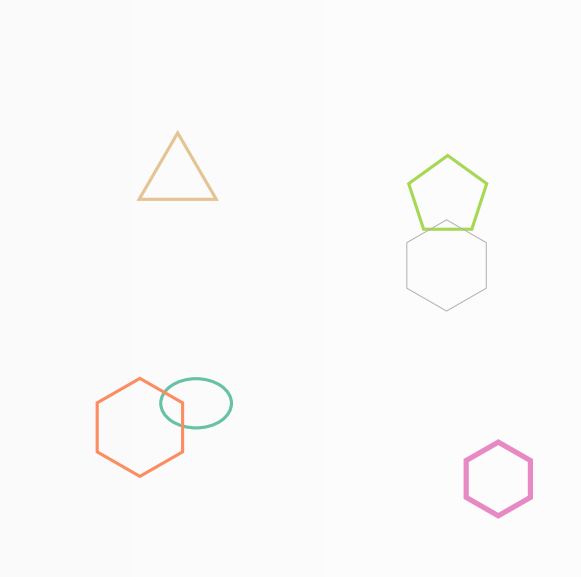[{"shape": "oval", "thickness": 1.5, "radius": 0.3, "center": [0.337, 0.301]}, {"shape": "hexagon", "thickness": 1.5, "radius": 0.42, "center": [0.241, 0.259]}, {"shape": "hexagon", "thickness": 2.5, "radius": 0.32, "center": [0.857, 0.17]}, {"shape": "pentagon", "thickness": 1.5, "radius": 0.35, "center": [0.77, 0.659]}, {"shape": "triangle", "thickness": 1.5, "radius": 0.38, "center": [0.306, 0.692]}, {"shape": "hexagon", "thickness": 0.5, "radius": 0.39, "center": [0.768, 0.54]}]